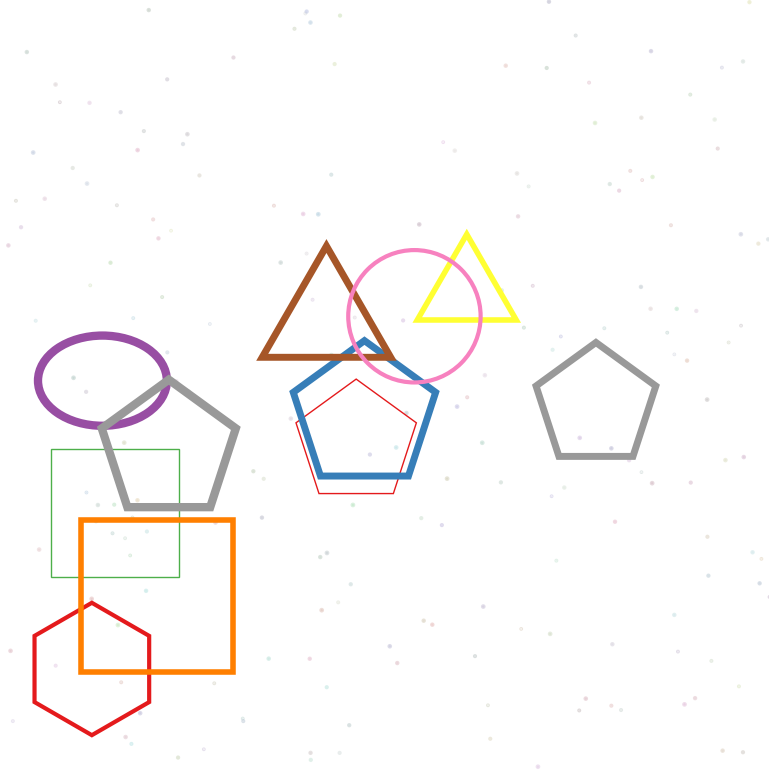[{"shape": "hexagon", "thickness": 1.5, "radius": 0.43, "center": [0.119, 0.131]}, {"shape": "pentagon", "thickness": 0.5, "radius": 0.41, "center": [0.463, 0.425]}, {"shape": "pentagon", "thickness": 2.5, "radius": 0.49, "center": [0.473, 0.46]}, {"shape": "square", "thickness": 0.5, "radius": 0.42, "center": [0.149, 0.334]}, {"shape": "oval", "thickness": 3, "radius": 0.42, "center": [0.133, 0.506]}, {"shape": "square", "thickness": 2, "radius": 0.49, "center": [0.204, 0.226]}, {"shape": "triangle", "thickness": 2, "radius": 0.37, "center": [0.606, 0.622]}, {"shape": "triangle", "thickness": 2.5, "radius": 0.48, "center": [0.424, 0.584]}, {"shape": "circle", "thickness": 1.5, "radius": 0.43, "center": [0.538, 0.589]}, {"shape": "pentagon", "thickness": 3, "radius": 0.46, "center": [0.219, 0.415]}, {"shape": "pentagon", "thickness": 2.5, "radius": 0.41, "center": [0.774, 0.473]}]